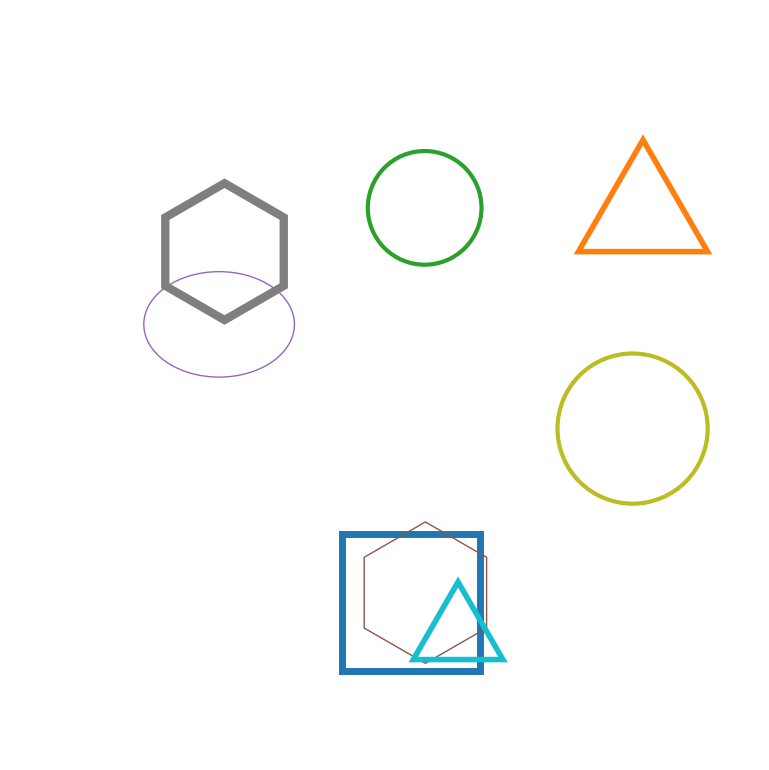[{"shape": "square", "thickness": 2.5, "radius": 0.45, "center": [0.534, 0.218]}, {"shape": "triangle", "thickness": 2, "radius": 0.48, "center": [0.835, 0.722]}, {"shape": "circle", "thickness": 1.5, "radius": 0.37, "center": [0.552, 0.73]}, {"shape": "oval", "thickness": 0.5, "radius": 0.49, "center": [0.285, 0.579]}, {"shape": "hexagon", "thickness": 0.5, "radius": 0.46, "center": [0.552, 0.23]}, {"shape": "hexagon", "thickness": 3, "radius": 0.44, "center": [0.292, 0.673]}, {"shape": "circle", "thickness": 1.5, "radius": 0.49, "center": [0.822, 0.443]}, {"shape": "triangle", "thickness": 2, "radius": 0.34, "center": [0.595, 0.177]}]